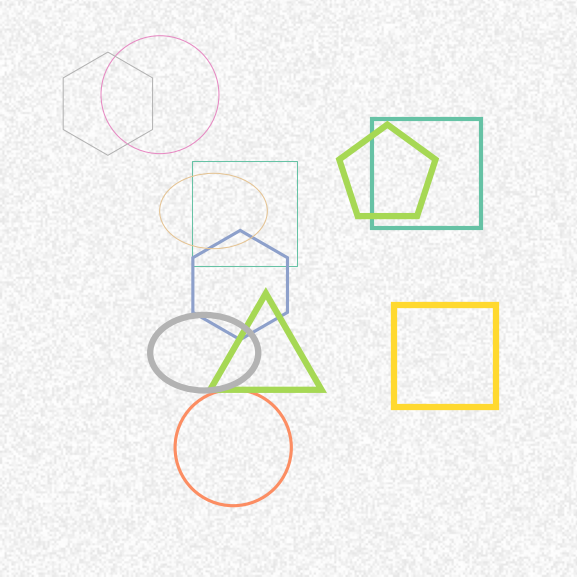[{"shape": "square", "thickness": 0.5, "radius": 0.45, "center": [0.423, 0.63]}, {"shape": "square", "thickness": 2, "radius": 0.47, "center": [0.739, 0.699]}, {"shape": "circle", "thickness": 1.5, "radius": 0.5, "center": [0.404, 0.224]}, {"shape": "hexagon", "thickness": 1.5, "radius": 0.47, "center": [0.416, 0.506]}, {"shape": "circle", "thickness": 0.5, "radius": 0.51, "center": [0.277, 0.835]}, {"shape": "triangle", "thickness": 3, "radius": 0.56, "center": [0.46, 0.38]}, {"shape": "pentagon", "thickness": 3, "radius": 0.44, "center": [0.671, 0.696]}, {"shape": "square", "thickness": 3, "radius": 0.44, "center": [0.77, 0.382]}, {"shape": "oval", "thickness": 0.5, "radius": 0.47, "center": [0.37, 0.634]}, {"shape": "oval", "thickness": 3, "radius": 0.47, "center": [0.354, 0.388]}, {"shape": "hexagon", "thickness": 0.5, "radius": 0.45, "center": [0.187, 0.82]}]